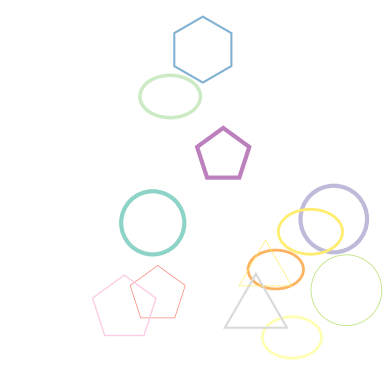[{"shape": "circle", "thickness": 3, "radius": 0.41, "center": [0.397, 0.421]}, {"shape": "oval", "thickness": 2, "radius": 0.38, "center": [0.758, 0.123]}, {"shape": "circle", "thickness": 3, "radius": 0.43, "center": [0.867, 0.431]}, {"shape": "pentagon", "thickness": 0.5, "radius": 0.38, "center": [0.41, 0.235]}, {"shape": "hexagon", "thickness": 1.5, "radius": 0.43, "center": [0.527, 0.871]}, {"shape": "oval", "thickness": 2, "radius": 0.36, "center": [0.716, 0.3]}, {"shape": "circle", "thickness": 0.5, "radius": 0.46, "center": [0.9, 0.246]}, {"shape": "pentagon", "thickness": 1, "radius": 0.43, "center": [0.323, 0.199]}, {"shape": "triangle", "thickness": 1.5, "radius": 0.47, "center": [0.665, 0.195]}, {"shape": "pentagon", "thickness": 3, "radius": 0.36, "center": [0.58, 0.596]}, {"shape": "oval", "thickness": 2.5, "radius": 0.39, "center": [0.442, 0.749]}, {"shape": "oval", "thickness": 2, "radius": 0.42, "center": [0.806, 0.398]}, {"shape": "triangle", "thickness": 0.5, "radius": 0.4, "center": [0.69, 0.297]}]